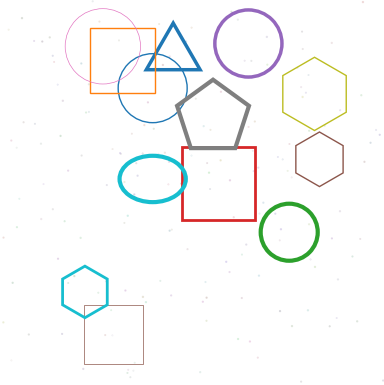[{"shape": "triangle", "thickness": 2.5, "radius": 0.4, "center": [0.45, 0.859]}, {"shape": "circle", "thickness": 1, "radius": 0.45, "center": [0.397, 0.771]}, {"shape": "square", "thickness": 1, "radius": 0.42, "center": [0.319, 0.843]}, {"shape": "circle", "thickness": 3, "radius": 0.37, "center": [0.751, 0.397]}, {"shape": "square", "thickness": 2, "radius": 0.47, "center": [0.567, 0.524]}, {"shape": "circle", "thickness": 2.5, "radius": 0.44, "center": [0.645, 0.887]}, {"shape": "hexagon", "thickness": 1, "radius": 0.35, "center": [0.83, 0.586]}, {"shape": "square", "thickness": 0.5, "radius": 0.38, "center": [0.294, 0.132]}, {"shape": "circle", "thickness": 0.5, "radius": 0.49, "center": [0.267, 0.88]}, {"shape": "pentagon", "thickness": 3, "radius": 0.49, "center": [0.553, 0.695]}, {"shape": "hexagon", "thickness": 1, "radius": 0.48, "center": [0.817, 0.756]}, {"shape": "oval", "thickness": 3, "radius": 0.43, "center": [0.397, 0.535]}, {"shape": "hexagon", "thickness": 2, "radius": 0.33, "center": [0.221, 0.242]}]